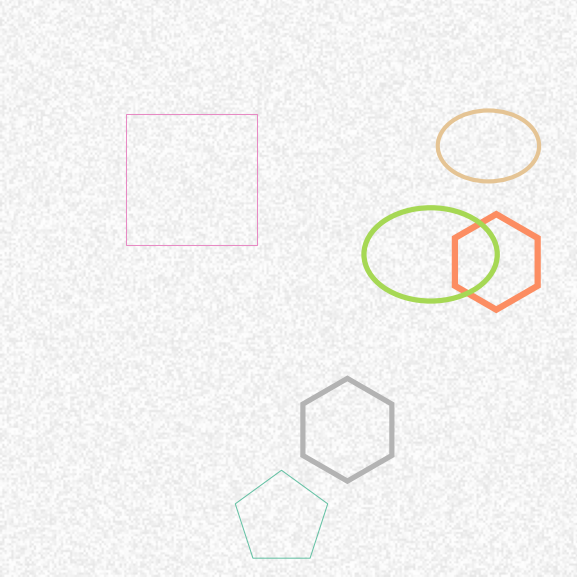[{"shape": "pentagon", "thickness": 0.5, "radius": 0.42, "center": [0.487, 0.101]}, {"shape": "hexagon", "thickness": 3, "radius": 0.41, "center": [0.859, 0.546]}, {"shape": "square", "thickness": 0.5, "radius": 0.57, "center": [0.331, 0.689]}, {"shape": "oval", "thickness": 2.5, "radius": 0.58, "center": [0.746, 0.559]}, {"shape": "oval", "thickness": 2, "radius": 0.44, "center": [0.846, 0.746]}, {"shape": "hexagon", "thickness": 2.5, "radius": 0.44, "center": [0.602, 0.255]}]